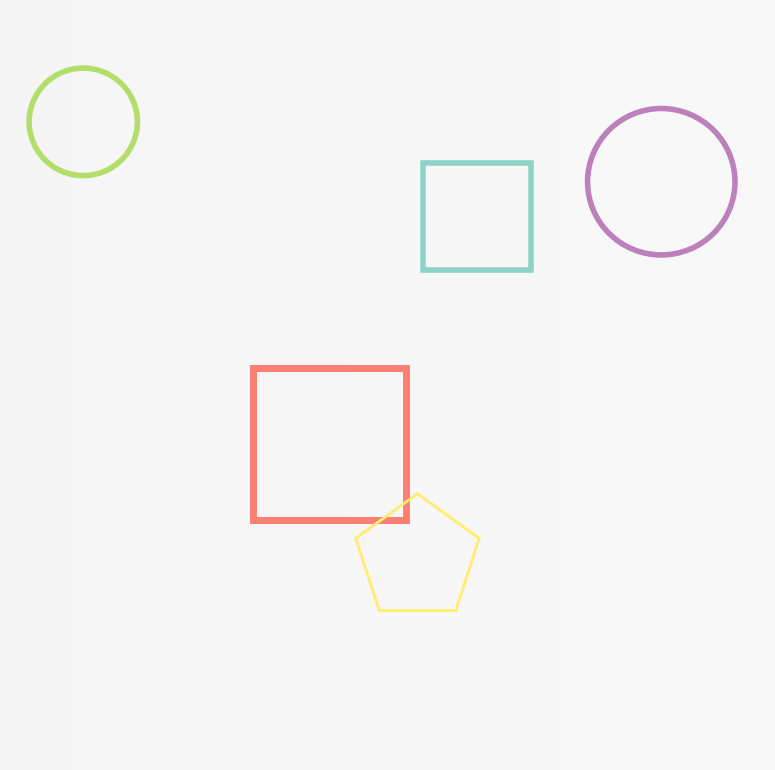[{"shape": "square", "thickness": 2, "radius": 0.35, "center": [0.615, 0.719]}, {"shape": "square", "thickness": 2.5, "radius": 0.49, "center": [0.425, 0.423]}, {"shape": "circle", "thickness": 2, "radius": 0.35, "center": [0.107, 0.842]}, {"shape": "circle", "thickness": 2, "radius": 0.48, "center": [0.853, 0.764]}, {"shape": "pentagon", "thickness": 1, "radius": 0.42, "center": [0.539, 0.275]}]